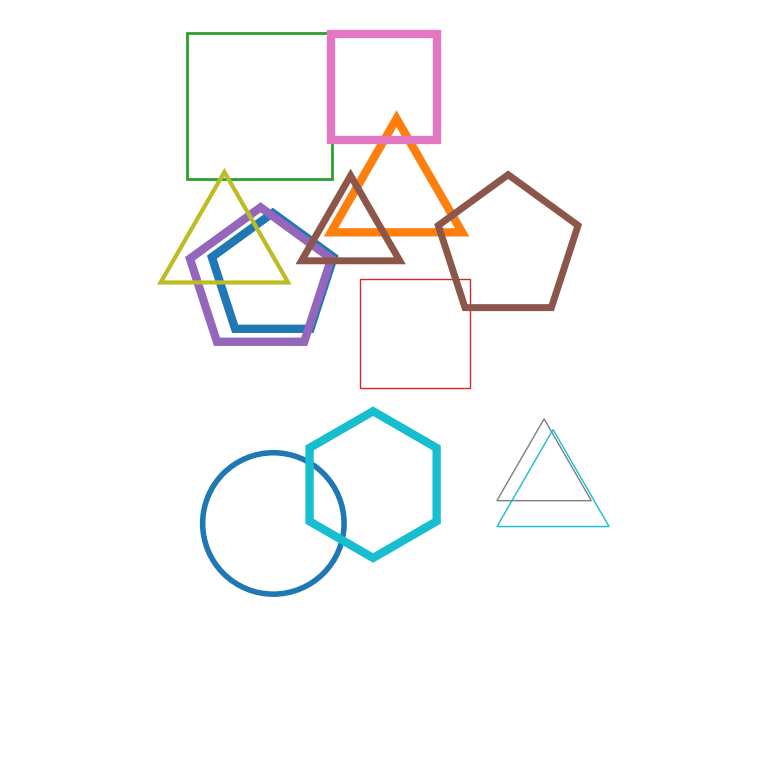[{"shape": "circle", "thickness": 2, "radius": 0.46, "center": [0.355, 0.32]}, {"shape": "pentagon", "thickness": 3, "radius": 0.42, "center": [0.354, 0.64]}, {"shape": "triangle", "thickness": 3, "radius": 0.49, "center": [0.515, 0.747]}, {"shape": "square", "thickness": 1, "radius": 0.47, "center": [0.337, 0.862]}, {"shape": "square", "thickness": 0.5, "radius": 0.35, "center": [0.539, 0.567]}, {"shape": "pentagon", "thickness": 3, "radius": 0.48, "center": [0.338, 0.634]}, {"shape": "pentagon", "thickness": 2.5, "radius": 0.48, "center": [0.66, 0.678]}, {"shape": "triangle", "thickness": 2.5, "radius": 0.37, "center": [0.455, 0.698]}, {"shape": "square", "thickness": 3, "radius": 0.34, "center": [0.499, 0.887]}, {"shape": "triangle", "thickness": 0.5, "radius": 0.35, "center": [0.707, 0.385]}, {"shape": "triangle", "thickness": 1.5, "radius": 0.48, "center": [0.291, 0.681]}, {"shape": "triangle", "thickness": 0.5, "radius": 0.42, "center": [0.718, 0.358]}, {"shape": "hexagon", "thickness": 3, "radius": 0.48, "center": [0.485, 0.371]}]